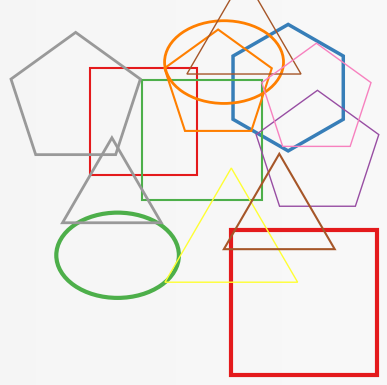[{"shape": "square", "thickness": 1.5, "radius": 0.69, "center": [0.37, 0.685]}, {"shape": "square", "thickness": 3, "radius": 0.94, "center": [0.785, 0.214]}, {"shape": "hexagon", "thickness": 2.5, "radius": 0.82, "center": [0.744, 0.772]}, {"shape": "square", "thickness": 1.5, "radius": 0.78, "center": [0.522, 0.636]}, {"shape": "oval", "thickness": 3, "radius": 0.79, "center": [0.303, 0.337]}, {"shape": "pentagon", "thickness": 1, "radius": 0.83, "center": [0.819, 0.599]}, {"shape": "oval", "thickness": 2, "radius": 0.77, "center": [0.578, 0.839]}, {"shape": "pentagon", "thickness": 1.5, "radius": 0.73, "center": [0.563, 0.778]}, {"shape": "triangle", "thickness": 1, "radius": 0.99, "center": [0.597, 0.366]}, {"shape": "triangle", "thickness": 1.5, "radius": 0.83, "center": [0.721, 0.435]}, {"shape": "triangle", "thickness": 1, "radius": 0.85, "center": [0.63, 0.893]}, {"shape": "pentagon", "thickness": 1, "radius": 0.74, "center": [0.817, 0.74]}, {"shape": "pentagon", "thickness": 2, "radius": 0.88, "center": [0.195, 0.74]}, {"shape": "triangle", "thickness": 2, "radius": 0.74, "center": [0.289, 0.495]}]